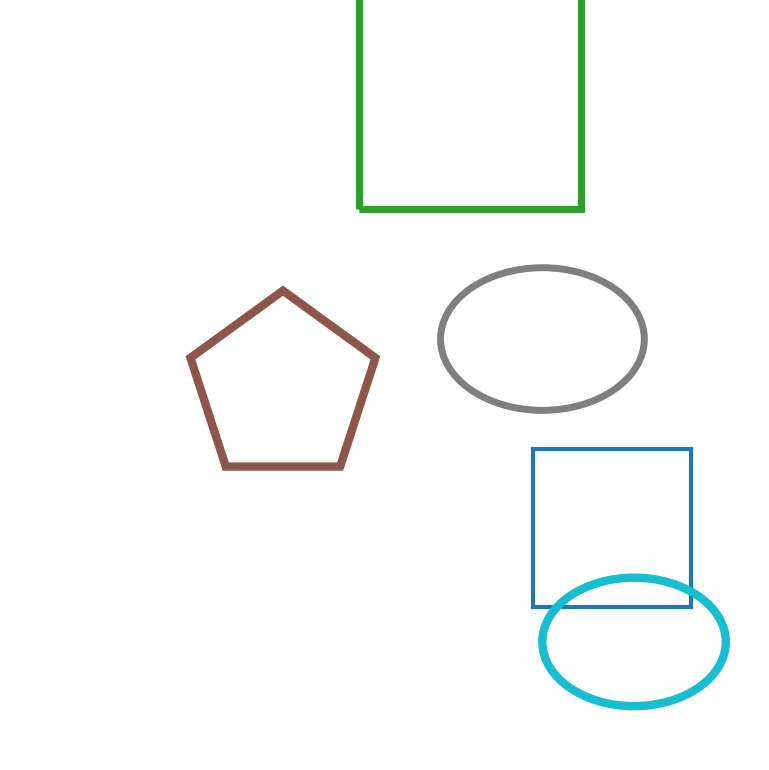[{"shape": "square", "thickness": 1.5, "radius": 0.51, "center": [0.795, 0.314]}, {"shape": "square", "thickness": 2.5, "radius": 0.72, "center": [0.61, 0.872]}, {"shape": "pentagon", "thickness": 3, "radius": 0.63, "center": [0.367, 0.496]}, {"shape": "oval", "thickness": 2.5, "radius": 0.66, "center": [0.704, 0.56]}, {"shape": "oval", "thickness": 3, "radius": 0.6, "center": [0.823, 0.166]}]